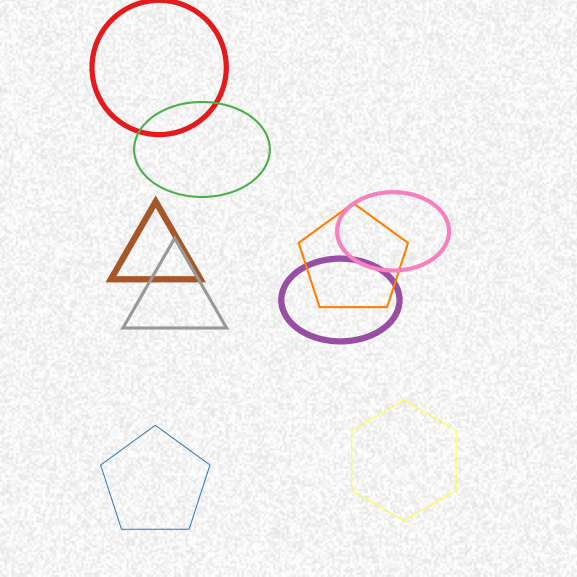[{"shape": "circle", "thickness": 2.5, "radius": 0.58, "center": [0.276, 0.882]}, {"shape": "pentagon", "thickness": 0.5, "radius": 0.5, "center": [0.269, 0.163]}, {"shape": "oval", "thickness": 1, "radius": 0.59, "center": [0.35, 0.74]}, {"shape": "oval", "thickness": 3, "radius": 0.51, "center": [0.589, 0.48]}, {"shape": "pentagon", "thickness": 1, "radius": 0.5, "center": [0.612, 0.548]}, {"shape": "hexagon", "thickness": 0.5, "radius": 0.52, "center": [0.699, 0.202]}, {"shape": "triangle", "thickness": 3, "radius": 0.45, "center": [0.27, 0.56]}, {"shape": "oval", "thickness": 2, "radius": 0.48, "center": [0.681, 0.599]}, {"shape": "triangle", "thickness": 1.5, "radius": 0.52, "center": [0.303, 0.483]}]